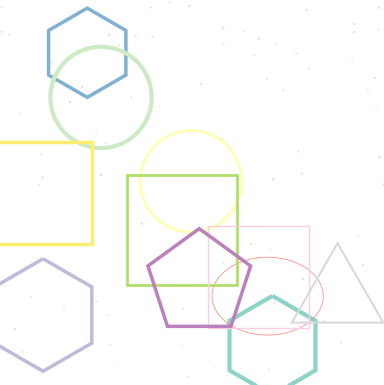[{"shape": "hexagon", "thickness": 3, "radius": 0.64, "center": [0.708, 0.103]}, {"shape": "circle", "thickness": 2, "radius": 0.66, "center": [0.496, 0.529]}, {"shape": "hexagon", "thickness": 2.5, "radius": 0.73, "center": [0.112, 0.182]}, {"shape": "oval", "thickness": 0.5, "radius": 0.72, "center": [0.695, 0.231]}, {"shape": "hexagon", "thickness": 2.5, "radius": 0.58, "center": [0.227, 0.863]}, {"shape": "square", "thickness": 2, "radius": 0.71, "center": [0.473, 0.403]}, {"shape": "square", "thickness": 1, "radius": 0.66, "center": [0.672, 0.28]}, {"shape": "triangle", "thickness": 1.5, "radius": 0.69, "center": [0.877, 0.231]}, {"shape": "pentagon", "thickness": 2.5, "radius": 0.7, "center": [0.518, 0.266]}, {"shape": "circle", "thickness": 3, "radius": 0.66, "center": [0.262, 0.747]}, {"shape": "square", "thickness": 2.5, "radius": 0.67, "center": [0.106, 0.499]}]